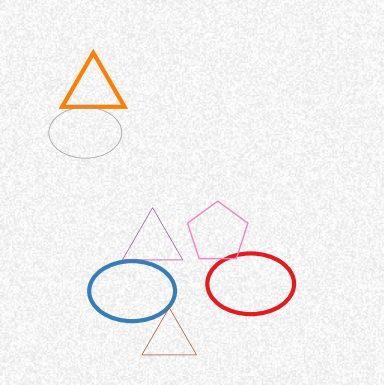[{"shape": "oval", "thickness": 3, "radius": 0.56, "center": [0.651, 0.263]}, {"shape": "oval", "thickness": 3, "radius": 0.56, "center": [0.343, 0.244]}, {"shape": "triangle", "thickness": 0.5, "radius": 0.45, "center": [0.396, 0.37]}, {"shape": "triangle", "thickness": 3, "radius": 0.47, "center": [0.242, 0.769]}, {"shape": "triangle", "thickness": 0.5, "radius": 0.41, "center": [0.439, 0.119]}, {"shape": "pentagon", "thickness": 1, "radius": 0.41, "center": [0.566, 0.395]}, {"shape": "oval", "thickness": 0.5, "radius": 0.47, "center": [0.222, 0.655]}]